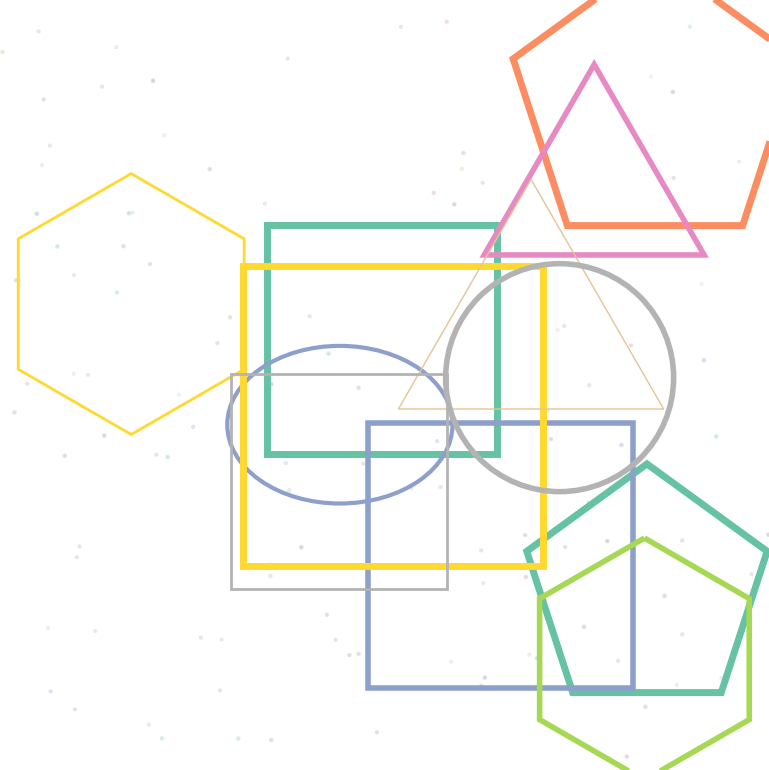[{"shape": "pentagon", "thickness": 2.5, "radius": 0.82, "center": [0.84, 0.233]}, {"shape": "square", "thickness": 2.5, "radius": 0.74, "center": [0.496, 0.559]}, {"shape": "pentagon", "thickness": 2.5, "radius": 0.97, "center": [0.851, 0.864]}, {"shape": "oval", "thickness": 1.5, "radius": 0.73, "center": [0.441, 0.448]}, {"shape": "square", "thickness": 2, "radius": 0.86, "center": [0.65, 0.278]}, {"shape": "triangle", "thickness": 2, "radius": 0.82, "center": [0.772, 0.751]}, {"shape": "hexagon", "thickness": 2, "radius": 0.79, "center": [0.837, 0.144]}, {"shape": "hexagon", "thickness": 1, "radius": 0.85, "center": [0.17, 0.605]}, {"shape": "square", "thickness": 2.5, "radius": 0.97, "center": [0.511, 0.459]}, {"shape": "triangle", "thickness": 0.5, "radius": 0.99, "center": [0.69, 0.568]}, {"shape": "circle", "thickness": 2, "radius": 0.74, "center": [0.727, 0.51]}, {"shape": "square", "thickness": 1, "radius": 0.7, "center": [0.44, 0.375]}]